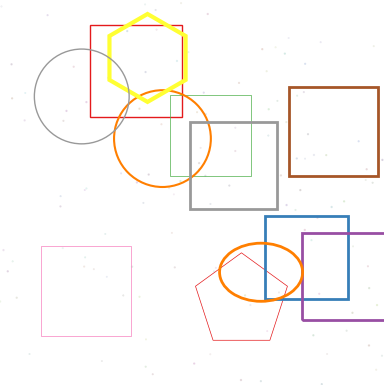[{"shape": "square", "thickness": 1, "radius": 0.6, "center": [0.354, 0.815]}, {"shape": "pentagon", "thickness": 0.5, "radius": 0.63, "center": [0.627, 0.218]}, {"shape": "square", "thickness": 2, "radius": 0.54, "center": [0.797, 0.331]}, {"shape": "square", "thickness": 0.5, "radius": 0.52, "center": [0.546, 0.647]}, {"shape": "square", "thickness": 2, "radius": 0.57, "center": [0.898, 0.283]}, {"shape": "oval", "thickness": 2, "radius": 0.54, "center": [0.678, 0.293]}, {"shape": "circle", "thickness": 1.5, "radius": 0.63, "center": [0.422, 0.64]}, {"shape": "hexagon", "thickness": 3, "radius": 0.57, "center": [0.383, 0.849]}, {"shape": "square", "thickness": 2, "radius": 0.58, "center": [0.865, 0.658]}, {"shape": "square", "thickness": 0.5, "radius": 0.58, "center": [0.224, 0.243]}, {"shape": "circle", "thickness": 1, "radius": 0.62, "center": [0.212, 0.749]}, {"shape": "square", "thickness": 2, "radius": 0.56, "center": [0.606, 0.571]}]